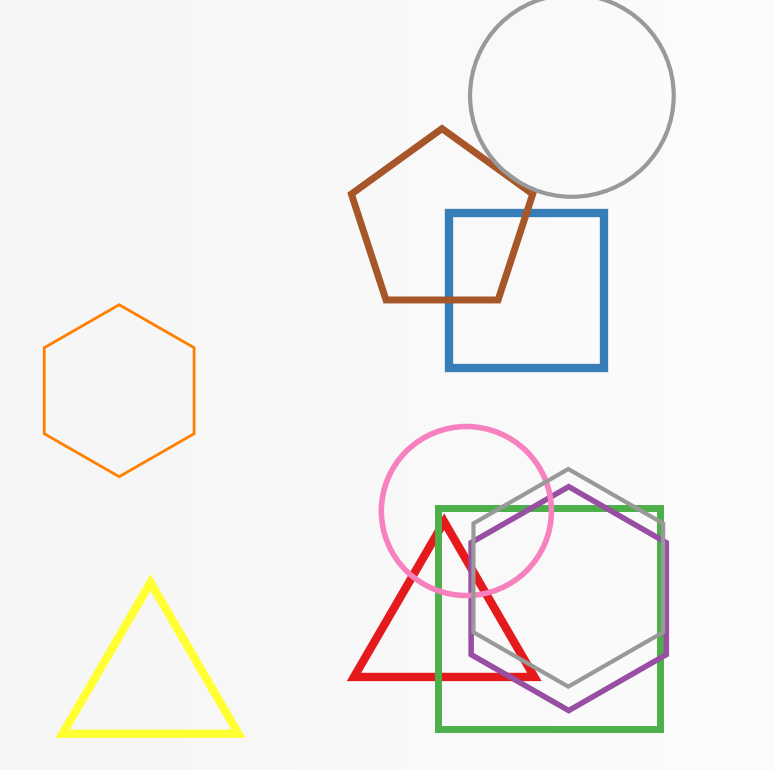[{"shape": "triangle", "thickness": 3, "radius": 0.67, "center": [0.573, 0.188]}, {"shape": "square", "thickness": 3, "radius": 0.5, "center": [0.679, 0.623]}, {"shape": "square", "thickness": 2.5, "radius": 0.72, "center": [0.709, 0.196]}, {"shape": "hexagon", "thickness": 2, "radius": 0.73, "center": [0.734, 0.223]}, {"shape": "hexagon", "thickness": 1, "radius": 0.56, "center": [0.154, 0.493]}, {"shape": "triangle", "thickness": 3, "radius": 0.65, "center": [0.194, 0.113]}, {"shape": "pentagon", "thickness": 2.5, "radius": 0.62, "center": [0.57, 0.71]}, {"shape": "circle", "thickness": 2, "radius": 0.55, "center": [0.602, 0.336]}, {"shape": "circle", "thickness": 1.5, "radius": 0.66, "center": [0.738, 0.876]}, {"shape": "hexagon", "thickness": 1.5, "radius": 0.71, "center": [0.733, 0.25]}]